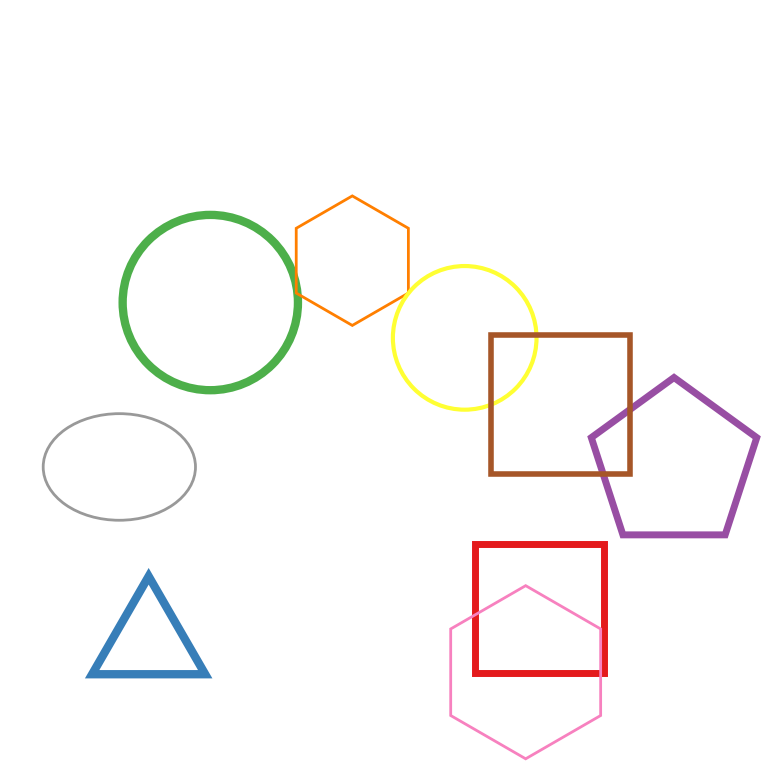[{"shape": "square", "thickness": 2.5, "radius": 0.42, "center": [0.701, 0.21]}, {"shape": "triangle", "thickness": 3, "radius": 0.42, "center": [0.193, 0.167]}, {"shape": "circle", "thickness": 3, "radius": 0.57, "center": [0.273, 0.607]}, {"shape": "pentagon", "thickness": 2.5, "radius": 0.56, "center": [0.875, 0.397]}, {"shape": "hexagon", "thickness": 1, "radius": 0.42, "center": [0.458, 0.661]}, {"shape": "circle", "thickness": 1.5, "radius": 0.47, "center": [0.604, 0.561]}, {"shape": "square", "thickness": 2, "radius": 0.45, "center": [0.728, 0.475]}, {"shape": "hexagon", "thickness": 1, "radius": 0.56, "center": [0.683, 0.127]}, {"shape": "oval", "thickness": 1, "radius": 0.49, "center": [0.155, 0.394]}]